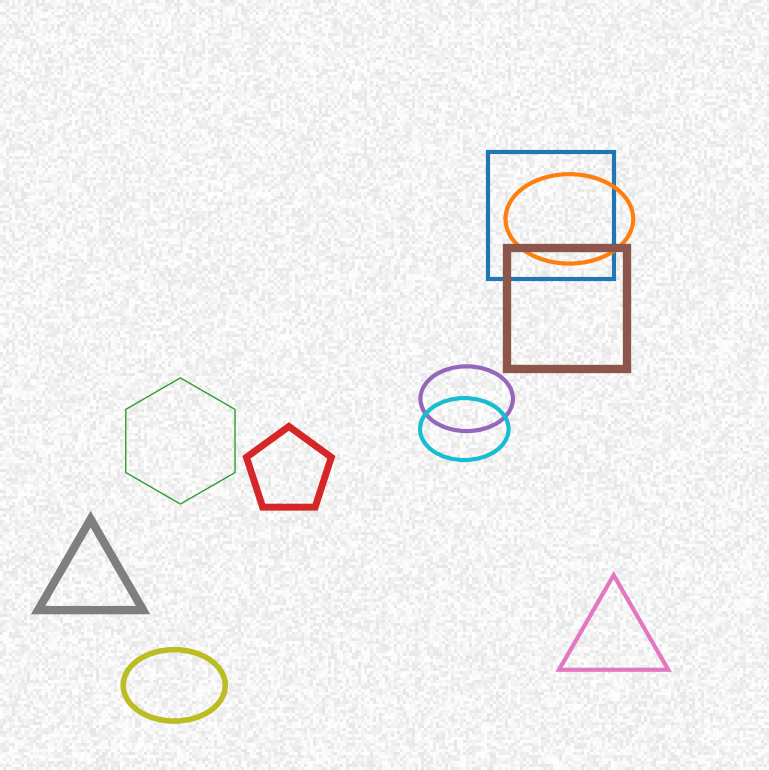[{"shape": "square", "thickness": 1.5, "radius": 0.41, "center": [0.716, 0.72]}, {"shape": "oval", "thickness": 1.5, "radius": 0.41, "center": [0.739, 0.716]}, {"shape": "hexagon", "thickness": 0.5, "radius": 0.41, "center": [0.234, 0.427]}, {"shape": "pentagon", "thickness": 2.5, "radius": 0.29, "center": [0.375, 0.388]}, {"shape": "oval", "thickness": 1.5, "radius": 0.3, "center": [0.606, 0.482]}, {"shape": "square", "thickness": 3, "radius": 0.39, "center": [0.736, 0.599]}, {"shape": "triangle", "thickness": 1.5, "radius": 0.41, "center": [0.797, 0.171]}, {"shape": "triangle", "thickness": 3, "radius": 0.39, "center": [0.118, 0.247]}, {"shape": "oval", "thickness": 2, "radius": 0.33, "center": [0.226, 0.11]}, {"shape": "oval", "thickness": 1.5, "radius": 0.29, "center": [0.603, 0.443]}]